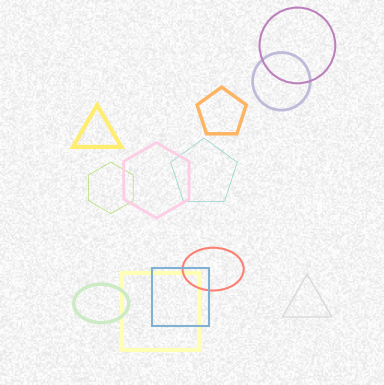[{"shape": "pentagon", "thickness": 0.5, "radius": 0.45, "center": [0.53, 0.55]}, {"shape": "square", "thickness": 3, "radius": 0.5, "center": [0.416, 0.19]}, {"shape": "circle", "thickness": 2, "radius": 0.37, "center": [0.731, 0.789]}, {"shape": "oval", "thickness": 1.5, "radius": 0.4, "center": [0.554, 0.301]}, {"shape": "square", "thickness": 1.5, "radius": 0.37, "center": [0.469, 0.229]}, {"shape": "pentagon", "thickness": 2.5, "radius": 0.34, "center": [0.576, 0.707]}, {"shape": "hexagon", "thickness": 0.5, "radius": 0.33, "center": [0.288, 0.512]}, {"shape": "hexagon", "thickness": 2, "radius": 0.49, "center": [0.406, 0.532]}, {"shape": "triangle", "thickness": 1, "radius": 0.37, "center": [0.798, 0.214]}, {"shape": "circle", "thickness": 1.5, "radius": 0.49, "center": [0.772, 0.882]}, {"shape": "oval", "thickness": 2.5, "radius": 0.36, "center": [0.263, 0.212]}, {"shape": "triangle", "thickness": 3, "radius": 0.36, "center": [0.252, 0.655]}]